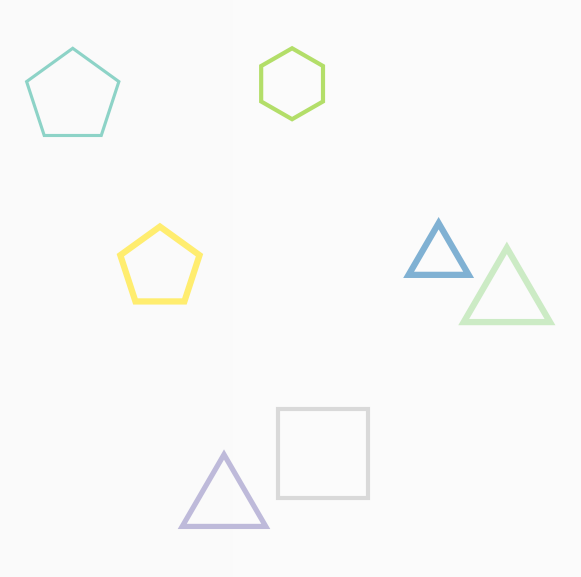[{"shape": "pentagon", "thickness": 1.5, "radius": 0.42, "center": [0.125, 0.832]}, {"shape": "triangle", "thickness": 2.5, "radius": 0.41, "center": [0.385, 0.129]}, {"shape": "triangle", "thickness": 3, "radius": 0.3, "center": [0.755, 0.553]}, {"shape": "hexagon", "thickness": 2, "radius": 0.31, "center": [0.503, 0.854]}, {"shape": "square", "thickness": 2, "radius": 0.39, "center": [0.557, 0.214]}, {"shape": "triangle", "thickness": 3, "radius": 0.43, "center": [0.872, 0.484]}, {"shape": "pentagon", "thickness": 3, "radius": 0.36, "center": [0.275, 0.535]}]